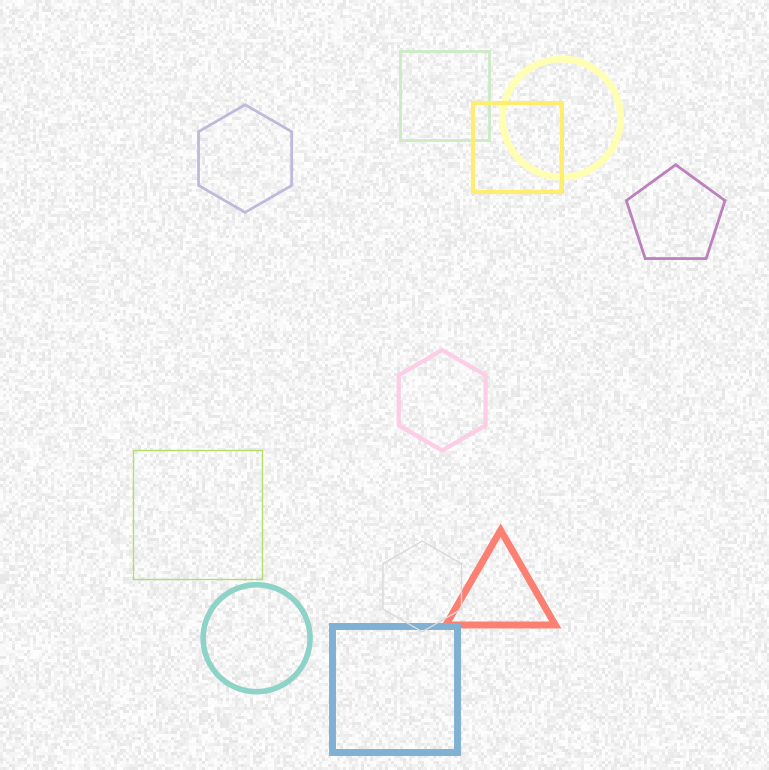[{"shape": "circle", "thickness": 2, "radius": 0.35, "center": [0.333, 0.171]}, {"shape": "circle", "thickness": 2.5, "radius": 0.38, "center": [0.729, 0.847]}, {"shape": "hexagon", "thickness": 1, "radius": 0.35, "center": [0.318, 0.794]}, {"shape": "triangle", "thickness": 2.5, "radius": 0.41, "center": [0.65, 0.229]}, {"shape": "square", "thickness": 2.5, "radius": 0.41, "center": [0.512, 0.105]}, {"shape": "square", "thickness": 0.5, "radius": 0.42, "center": [0.257, 0.332]}, {"shape": "hexagon", "thickness": 1.5, "radius": 0.33, "center": [0.574, 0.48]}, {"shape": "hexagon", "thickness": 0.5, "radius": 0.29, "center": [0.548, 0.238]}, {"shape": "pentagon", "thickness": 1, "radius": 0.34, "center": [0.877, 0.719]}, {"shape": "square", "thickness": 1, "radius": 0.29, "center": [0.577, 0.876]}, {"shape": "square", "thickness": 1.5, "radius": 0.29, "center": [0.672, 0.809]}]